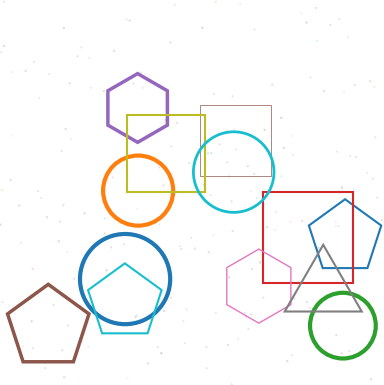[{"shape": "pentagon", "thickness": 1.5, "radius": 0.49, "center": [0.896, 0.384]}, {"shape": "circle", "thickness": 3, "radius": 0.59, "center": [0.325, 0.275]}, {"shape": "circle", "thickness": 3, "radius": 0.46, "center": [0.359, 0.505]}, {"shape": "circle", "thickness": 3, "radius": 0.43, "center": [0.891, 0.154]}, {"shape": "square", "thickness": 1.5, "radius": 0.59, "center": [0.799, 0.383]}, {"shape": "hexagon", "thickness": 2.5, "radius": 0.45, "center": [0.357, 0.72]}, {"shape": "pentagon", "thickness": 2.5, "radius": 0.56, "center": [0.125, 0.15]}, {"shape": "square", "thickness": 0.5, "radius": 0.46, "center": [0.611, 0.634]}, {"shape": "hexagon", "thickness": 1, "radius": 0.48, "center": [0.672, 0.257]}, {"shape": "triangle", "thickness": 1.5, "radius": 0.58, "center": [0.84, 0.249]}, {"shape": "square", "thickness": 1.5, "radius": 0.51, "center": [0.43, 0.601]}, {"shape": "pentagon", "thickness": 1.5, "radius": 0.5, "center": [0.324, 0.216]}, {"shape": "circle", "thickness": 2, "radius": 0.52, "center": [0.607, 0.553]}]